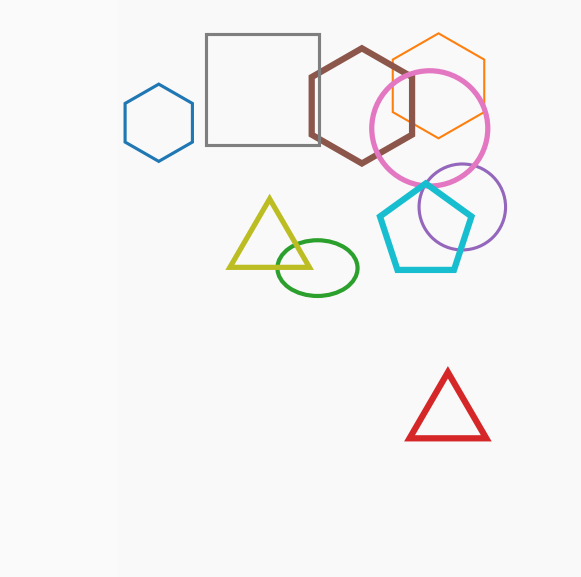[{"shape": "hexagon", "thickness": 1.5, "radius": 0.33, "center": [0.273, 0.787]}, {"shape": "hexagon", "thickness": 1, "radius": 0.45, "center": [0.754, 0.851]}, {"shape": "oval", "thickness": 2, "radius": 0.34, "center": [0.546, 0.535]}, {"shape": "triangle", "thickness": 3, "radius": 0.38, "center": [0.771, 0.278]}, {"shape": "circle", "thickness": 1.5, "radius": 0.37, "center": [0.795, 0.641]}, {"shape": "hexagon", "thickness": 3, "radius": 0.5, "center": [0.623, 0.816]}, {"shape": "circle", "thickness": 2.5, "radius": 0.5, "center": [0.739, 0.777]}, {"shape": "square", "thickness": 1.5, "radius": 0.48, "center": [0.452, 0.844]}, {"shape": "triangle", "thickness": 2.5, "radius": 0.4, "center": [0.464, 0.576]}, {"shape": "pentagon", "thickness": 3, "radius": 0.41, "center": [0.732, 0.599]}]